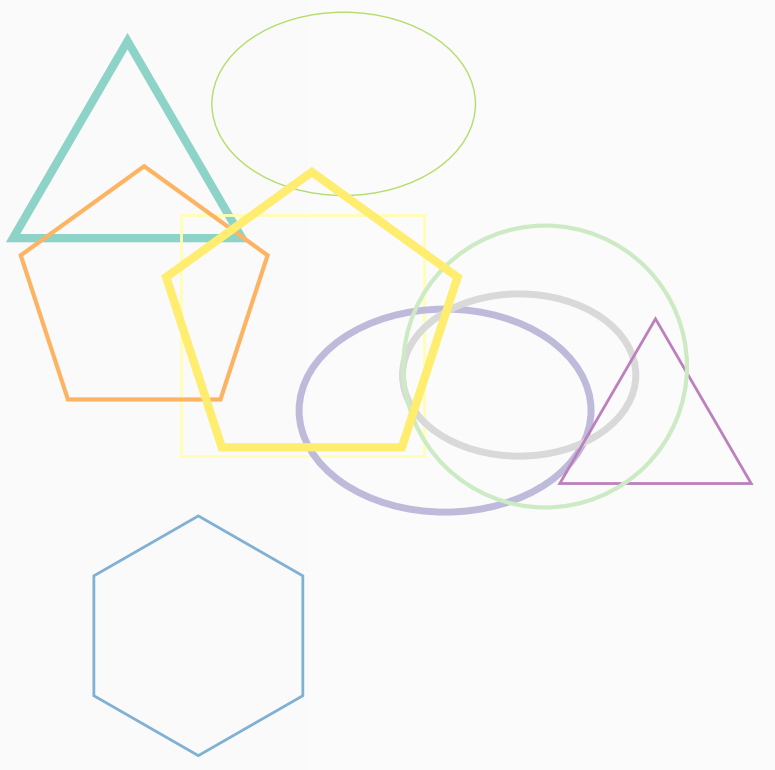[{"shape": "triangle", "thickness": 3, "radius": 0.85, "center": [0.165, 0.776]}, {"shape": "square", "thickness": 1, "radius": 0.78, "center": [0.39, 0.564]}, {"shape": "oval", "thickness": 2.5, "radius": 0.94, "center": [0.574, 0.467]}, {"shape": "hexagon", "thickness": 1, "radius": 0.78, "center": [0.256, 0.174]}, {"shape": "pentagon", "thickness": 1.5, "radius": 0.84, "center": [0.186, 0.617]}, {"shape": "oval", "thickness": 0.5, "radius": 0.85, "center": [0.443, 0.865]}, {"shape": "oval", "thickness": 2.5, "radius": 0.75, "center": [0.67, 0.513]}, {"shape": "triangle", "thickness": 1, "radius": 0.71, "center": [0.846, 0.443]}, {"shape": "circle", "thickness": 1.5, "radius": 0.92, "center": [0.703, 0.524]}, {"shape": "pentagon", "thickness": 3, "radius": 0.99, "center": [0.402, 0.579]}]